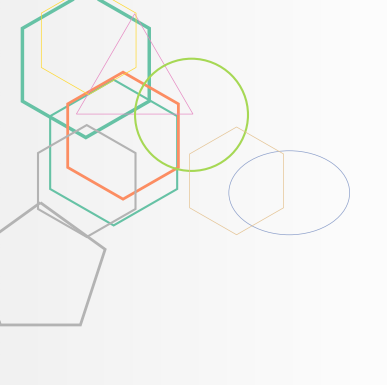[{"shape": "hexagon", "thickness": 1.5, "radius": 0.95, "center": [0.293, 0.604]}, {"shape": "hexagon", "thickness": 2.5, "radius": 0.94, "center": [0.221, 0.832]}, {"shape": "hexagon", "thickness": 2, "radius": 0.82, "center": [0.318, 0.648]}, {"shape": "oval", "thickness": 0.5, "radius": 0.78, "center": [0.746, 0.499]}, {"shape": "triangle", "thickness": 0.5, "radius": 0.87, "center": [0.348, 0.791]}, {"shape": "circle", "thickness": 1.5, "radius": 0.73, "center": [0.494, 0.702]}, {"shape": "hexagon", "thickness": 0.5, "radius": 0.71, "center": [0.229, 0.895]}, {"shape": "hexagon", "thickness": 0.5, "radius": 0.7, "center": [0.611, 0.53]}, {"shape": "hexagon", "thickness": 1.5, "radius": 0.73, "center": [0.224, 0.53]}, {"shape": "pentagon", "thickness": 2, "radius": 0.88, "center": [0.104, 0.298]}]